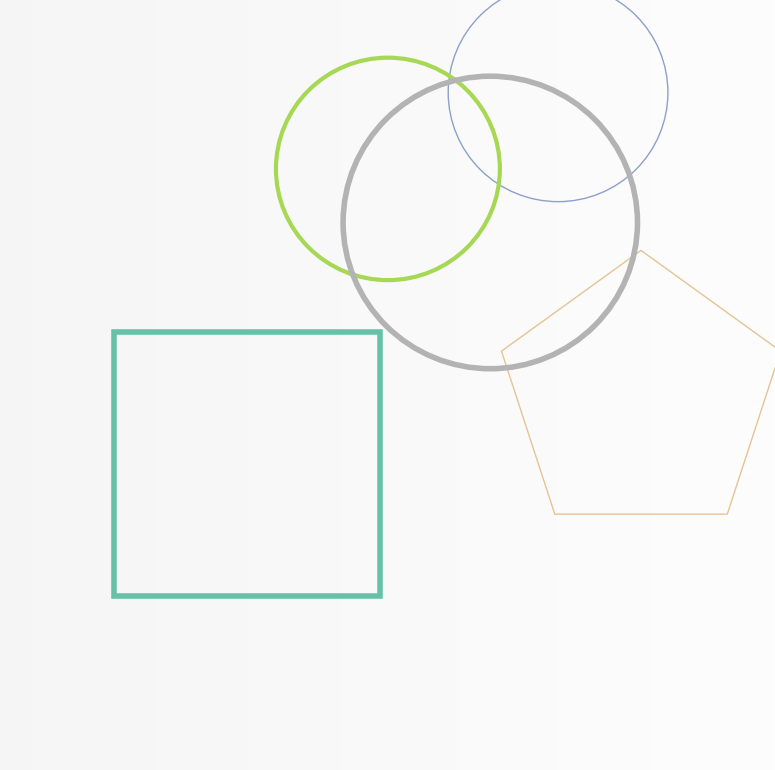[{"shape": "square", "thickness": 2, "radius": 0.86, "center": [0.319, 0.398]}, {"shape": "circle", "thickness": 0.5, "radius": 0.71, "center": [0.72, 0.88]}, {"shape": "circle", "thickness": 1.5, "radius": 0.72, "center": [0.501, 0.781]}, {"shape": "pentagon", "thickness": 0.5, "radius": 0.95, "center": [0.827, 0.485]}, {"shape": "circle", "thickness": 2, "radius": 0.95, "center": [0.633, 0.711]}]